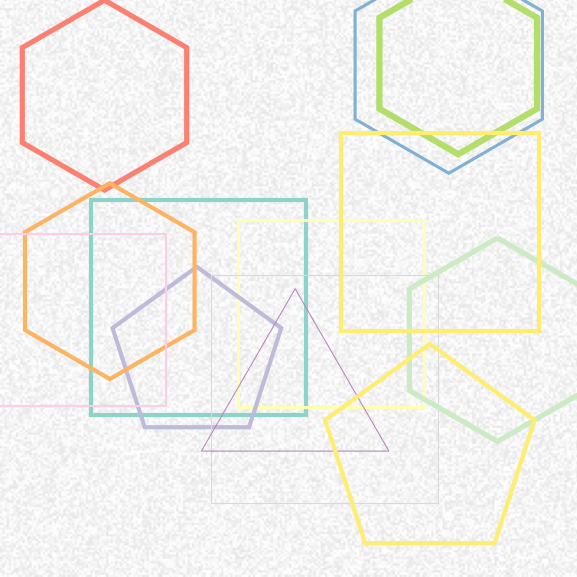[{"shape": "square", "thickness": 2, "radius": 0.93, "center": [0.344, 0.466]}, {"shape": "square", "thickness": 1.5, "radius": 0.81, "center": [0.573, 0.456]}, {"shape": "pentagon", "thickness": 2, "radius": 0.77, "center": [0.341, 0.384]}, {"shape": "hexagon", "thickness": 2.5, "radius": 0.82, "center": [0.181, 0.834]}, {"shape": "hexagon", "thickness": 1.5, "radius": 0.94, "center": [0.777, 0.886]}, {"shape": "hexagon", "thickness": 2, "radius": 0.85, "center": [0.19, 0.512]}, {"shape": "hexagon", "thickness": 3, "radius": 0.79, "center": [0.793, 0.89]}, {"shape": "square", "thickness": 1, "radius": 0.75, "center": [0.137, 0.445]}, {"shape": "square", "thickness": 0.5, "radius": 0.98, "center": [0.562, 0.326]}, {"shape": "triangle", "thickness": 0.5, "radius": 0.94, "center": [0.511, 0.312]}, {"shape": "hexagon", "thickness": 2.5, "radius": 0.88, "center": [0.861, 0.411]}, {"shape": "pentagon", "thickness": 2, "radius": 0.95, "center": [0.744, 0.213]}, {"shape": "square", "thickness": 2, "radius": 0.86, "center": [0.762, 0.597]}]